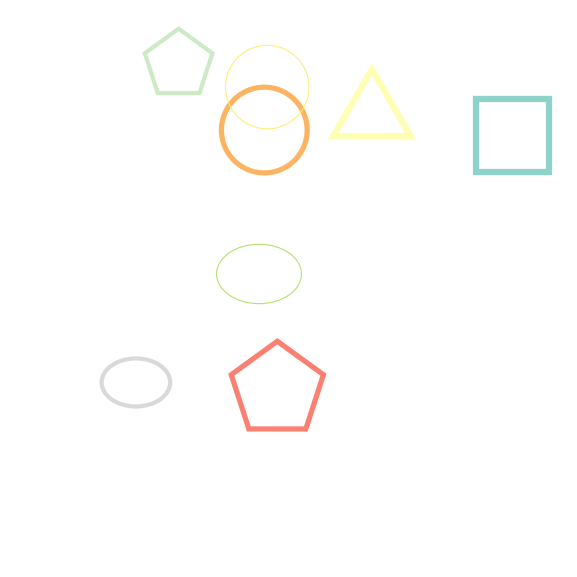[{"shape": "square", "thickness": 3, "radius": 0.32, "center": [0.887, 0.765]}, {"shape": "triangle", "thickness": 3, "radius": 0.39, "center": [0.644, 0.802]}, {"shape": "pentagon", "thickness": 2.5, "radius": 0.42, "center": [0.48, 0.324]}, {"shape": "circle", "thickness": 2.5, "radius": 0.37, "center": [0.458, 0.774]}, {"shape": "oval", "thickness": 0.5, "radius": 0.37, "center": [0.449, 0.525]}, {"shape": "oval", "thickness": 2, "radius": 0.3, "center": [0.235, 0.337]}, {"shape": "pentagon", "thickness": 2, "radius": 0.31, "center": [0.309, 0.888]}, {"shape": "circle", "thickness": 0.5, "radius": 0.36, "center": [0.463, 0.848]}]